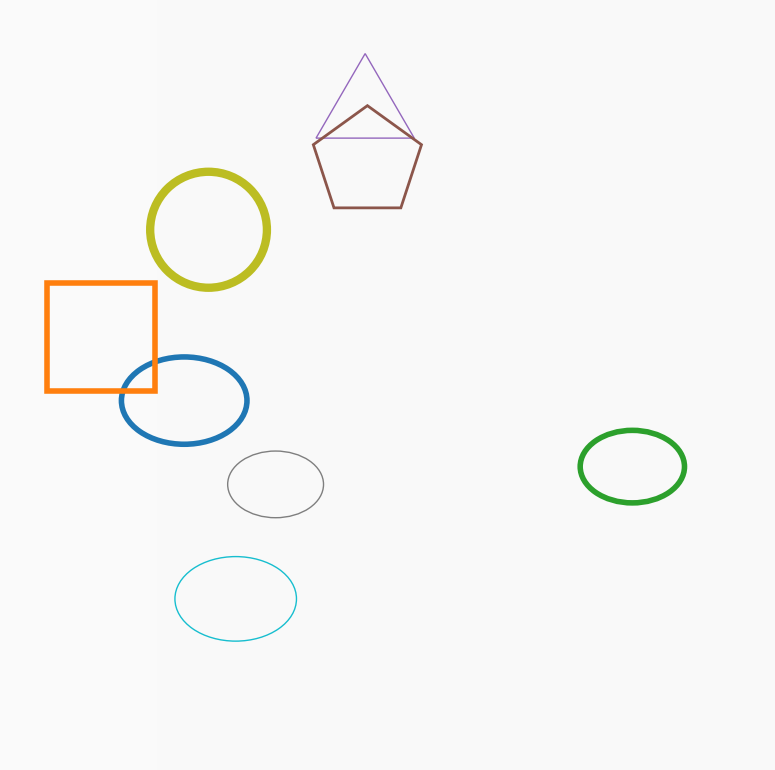[{"shape": "oval", "thickness": 2, "radius": 0.41, "center": [0.238, 0.48]}, {"shape": "square", "thickness": 2, "radius": 0.35, "center": [0.13, 0.562]}, {"shape": "oval", "thickness": 2, "radius": 0.34, "center": [0.816, 0.394]}, {"shape": "triangle", "thickness": 0.5, "radius": 0.37, "center": [0.471, 0.857]}, {"shape": "pentagon", "thickness": 1, "radius": 0.37, "center": [0.474, 0.789]}, {"shape": "oval", "thickness": 0.5, "radius": 0.31, "center": [0.356, 0.371]}, {"shape": "circle", "thickness": 3, "radius": 0.38, "center": [0.269, 0.702]}, {"shape": "oval", "thickness": 0.5, "radius": 0.39, "center": [0.304, 0.222]}]